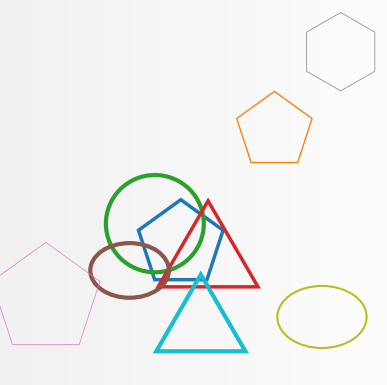[{"shape": "pentagon", "thickness": 2.5, "radius": 0.57, "center": [0.467, 0.366]}, {"shape": "pentagon", "thickness": 1, "radius": 0.51, "center": [0.708, 0.66]}, {"shape": "circle", "thickness": 3, "radius": 0.63, "center": [0.4, 0.419]}, {"shape": "triangle", "thickness": 2.5, "radius": 0.74, "center": [0.537, 0.329]}, {"shape": "oval", "thickness": 3, "radius": 0.51, "center": [0.334, 0.298]}, {"shape": "pentagon", "thickness": 0.5, "radius": 0.73, "center": [0.118, 0.224]}, {"shape": "hexagon", "thickness": 0.5, "radius": 0.51, "center": [0.879, 0.866]}, {"shape": "oval", "thickness": 1.5, "radius": 0.58, "center": [0.831, 0.177]}, {"shape": "triangle", "thickness": 3, "radius": 0.66, "center": [0.518, 0.154]}]